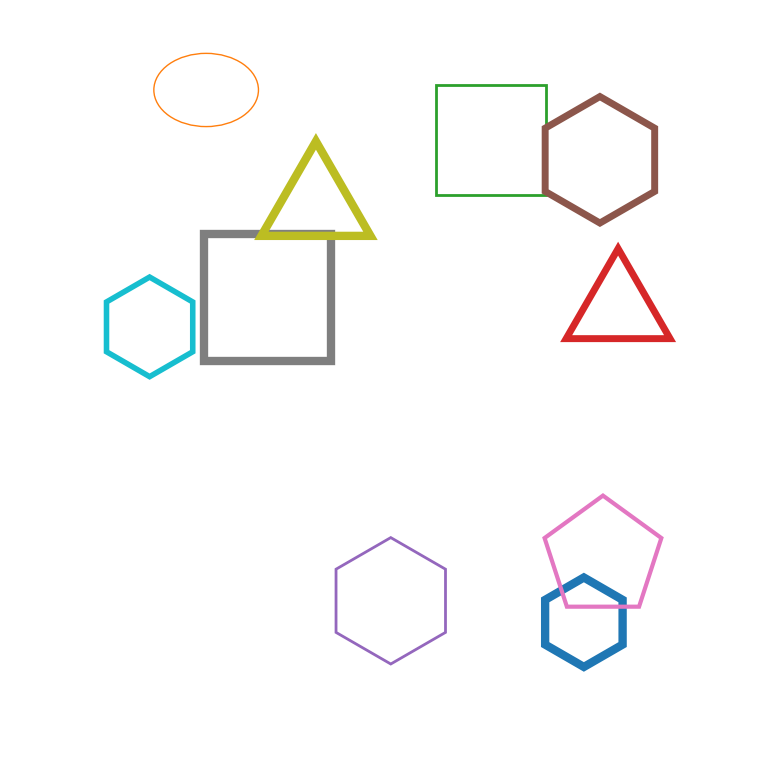[{"shape": "hexagon", "thickness": 3, "radius": 0.29, "center": [0.758, 0.192]}, {"shape": "oval", "thickness": 0.5, "radius": 0.34, "center": [0.268, 0.883]}, {"shape": "square", "thickness": 1, "radius": 0.36, "center": [0.637, 0.818]}, {"shape": "triangle", "thickness": 2.5, "radius": 0.39, "center": [0.803, 0.599]}, {"shape": "hexagon", "thickness": 1, "radius": 0.41, "center": [0.507, 0.22]}, {"shape": "hexagon", "thickness": 2.5, "radius": 0.41, "center": [0.779, 0.792]}, {"shape": "pentagon", "thickness": 1.5, "radius": 0.4, "center": [0.783, 0.277]}, {"shape": "square", "thickness": 3, "radius": 0.41, "center": [0.347, 0.614]}, {"shape": "triangle", "thickness": 3, "radius": 0.41, "center": [0.41, 0.735]}, {"shape": "hexagon", "thickness": 2, "radius": 0.32, "center": [0.194, 0.576]}]